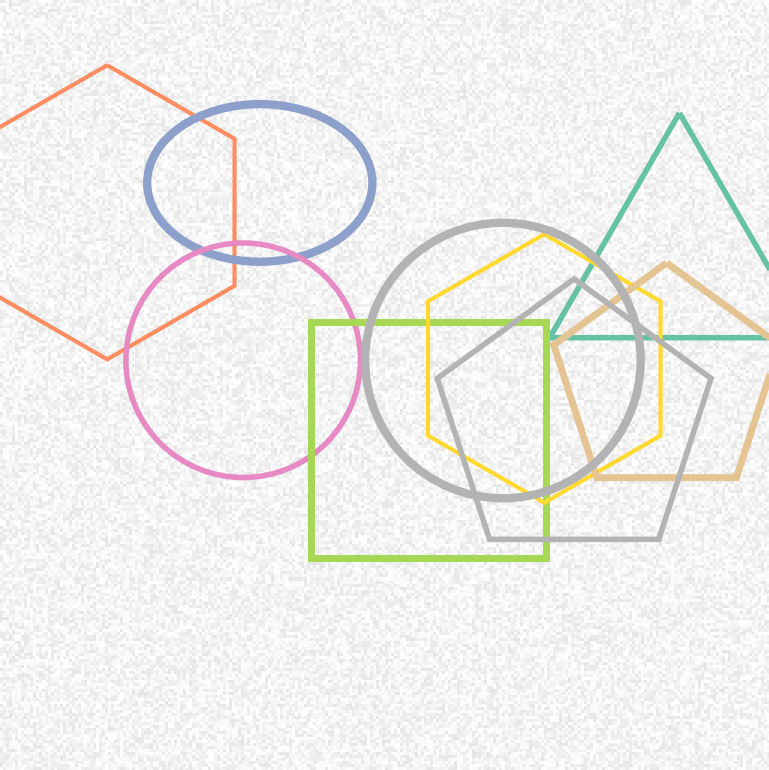[{"shape": "triangle", "thickness": 2, "radius": 0.97, "center": [0.882, 0.659]}, {"shape": "hexagon", "thickness": 1.5, "radius": 0.96, "center": [0.139, 0.724]}, {"shape": "oval", "thickness": 3, "radius": 0.73, "center": [0.337, 0.762]}, {"shape": "circle", "thickness": 2, "radius": 0.76, "center": [0.316, 0.532]}, {"shape": "square", "thickness": 2.5, "radius": 0.77, "center": [0.556, 0.429]}, {"shape": "hexagon", "thickness": 1.5, "radius": 0.87, "center": [0.707, 0.521]}, {"shape": "pentagon", "thickness": 2.5, "radius": 0.77, "center": [0.866, 0.504]}, {"shape": "pentagon", "thickness": 2, "radius": 0.93, "center": [0.746, 0.451]}, {"shape": "circle", "thickness": 3, "radius": 0.89, "center": [0.653, 0.532]}]